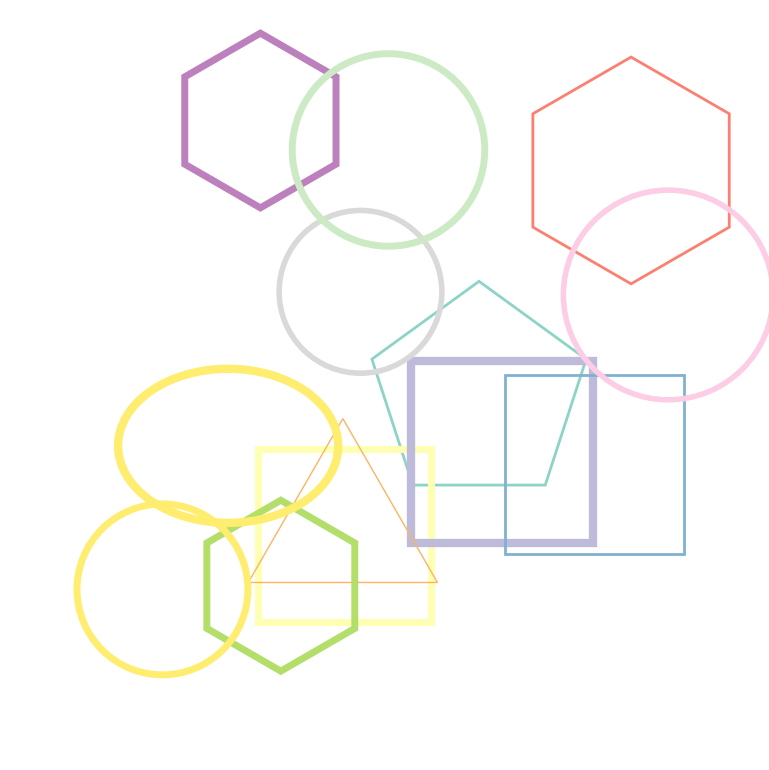[{"shape": "pentagon", "thickness": 1, "radius": 0.73, "center": [0.622, 0.488]}, {"shape": "square", "thickness": 2.5, "radius": 0.56, "center": [0.448, 0.305]}, {"shape": "square", "thickness": 3, "radius": 0.59, "center": [0.652, 0.413]}, {"shape": "hexagon", "thickness": 1, "radius": 0.74, "center": [0.82, 0.779]}, {"shape": "square", "thickness": 1, "radius": 0.58, "center": [0.772, 0.397]}, {"shape": "triangle", "thickness": 0.5, "radius": 0.71, "center": [0.445, 0.314]}, {"shape": "hexagon", "thickness": 2.5, "radius": 0.55, "center": [0.365, 0.239]}, {"shape": "circle", "thickness": 2, "radius": 0.68, "center": [0.868, 0.617]}, {"shape": "circle", "thickness": 2, "radius": 0.53, "center": [0.468, 0.621]}, {"shape": "hexagon", "thickness": 2.5, "radius": 0.57, "center": [0.338, 0.843]}, {"shape": "circle", "thickness": 2.5, "radius": 0.63, "center": [0.505, 0.805]}, {"shape": "oval", "thickness": 3, "radius": 0.71, "center": [0.296, 0.421]}, {"shape": "circle", "thickness": 2.5, "radius": 0.55, "center": [0.211, 0.235]}]